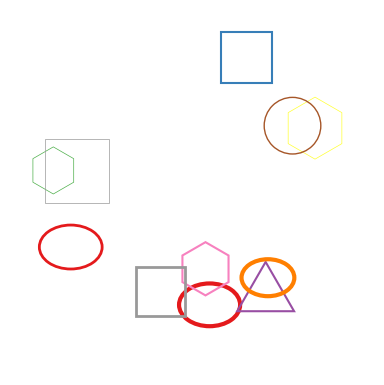[{"shape": "oval", "thickness": 2, "radius": 0.41, "center": [0.184, 0.358]}, {"shape": "oval", "thickness": 3, "radius": 0.4, "center": [0.544, 0.208]}, {"shape": "square", "thickness": 1.5, "radius": 0.33, "center": [0.64, 0.851]}, {"shape": "hexagon", "thickness": 0.5, "radius": 0.31, "center": [0.138, 0.557]}, {"shape": "triangle", "thickness": 1.5, "radius": 0.43, "center": [0.69, 0.234]}, {"shape": "oval", "thickness": 3, "radius": 0.34, "center": [0.696, 0.279]}, {"shape": "hexagon", "thickness": 0.5, "radius": 0.4, "center": [0.818, 0.667]}, {"shape": "circle", "thickness": 1, "radius": 0.37, "center": [0.76, 0.674]}, {"shape": "hexagon", "thickness": 1.5, "radius": 0.35, "center": [0.534, 0.302]}, {"shape": "square", "thickness": 0.5, "radius": 0.42, "center": [0.201, 0.556]}, {"shape": "square", "thickness": 2, "radius": 0.32, "center": [0.417, 0.243]}]